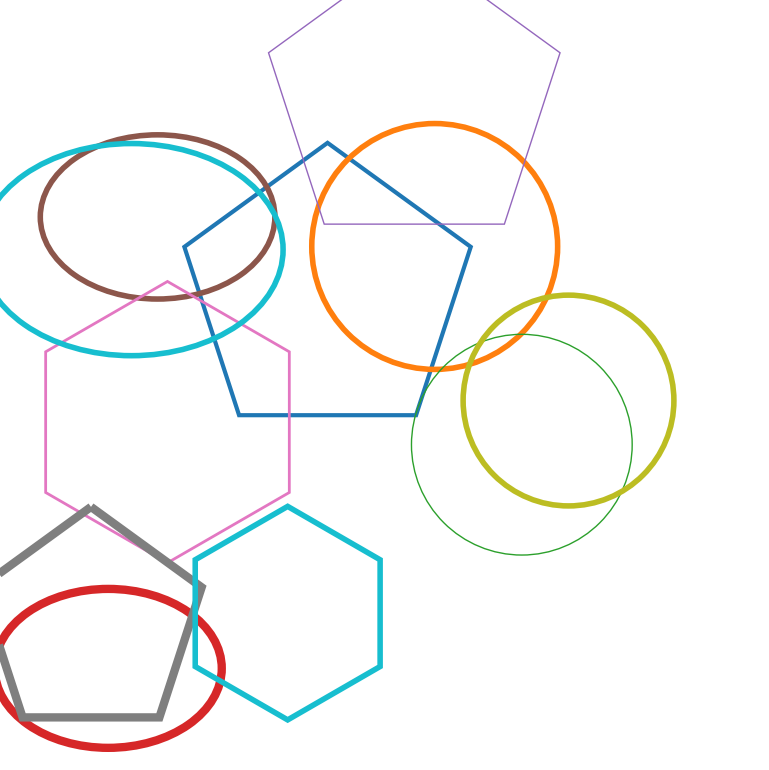[{"shape": "pentagon", "thickness": 1.5, "radius": 0.98, "center": [0.425, 0.619]}, {"shape": "circle", "thickness": 2, "radius": 0.8, "center": [0.565, 0.68]}, {"shape": "circle", "thickness": 0.5, "radius": 0.72, "center": [0.678, 0.422]}, {"shape": "oval", "thickness": 3, "radius": 0.74, "center": [0.141, 0.132]}, {"shape": "pentagon", "thickness": 0.5, "radius": 1.0, "center": [0.538, 0.87]}, {"shape": "oval", "thickness": 2, "radius": 0.76, "center": [0.205, 0.718]}, {"shape": "hexagon", "thickness": 1, "radius": 0.91, "center": [0.218, 0.452]}, {"shape": "pentagon", "thickness": 3, "radius": 0.76, "center": [0.118, 0.191]}, {"shape": "circle", "thickness": 2, "radius": 0.68, "center": [0.738, 0.48]}, {"shape": "hexagon", "thickness": 2, "radius": 0.69, "center": [0.374, 0.204]}, {"shape": "oval", "thickness": 2, "radius": 0.98, "center": [0.171, 0.676]}]